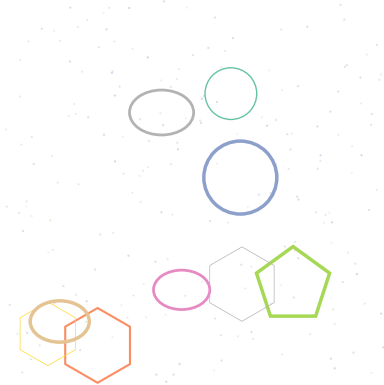[{"shape": "circle", "thickness": 1, "radius": 0.34, "center": [0.6, 0.757]}, {"shape": "hexagon", "thickness": 1.5, "radius": 0.49, "center": [0.253, 0.103]}, {"shape": "circle", "thickness": 2.5, "radius": 0.47, "center": [0.624, 0.539]}, {"shape": "oval", "thickness": 2, "radius": 0.37, "center": [0.472, 0.247]}, {"shape": "pentagon", "thickness": 2.5, "radius": 0.5, "center": [0.761, 0.26]}, {"shape": "hexagon", "thickness": 0.5, "radius": 0.41, "center": [0.124, 0.133]}, {"shape": "oval", "thickness": 2.5, "radius": 0.38, "center": [0.155, 0.165]}, {"shape": "hexagon", "thickness": 0.5, "radius": 0.48, "center": [0.628, 0.262]}, {"shape": "oval", "thickness": 2, "radius": 0.42, "center": [0.42, 0.708]}]